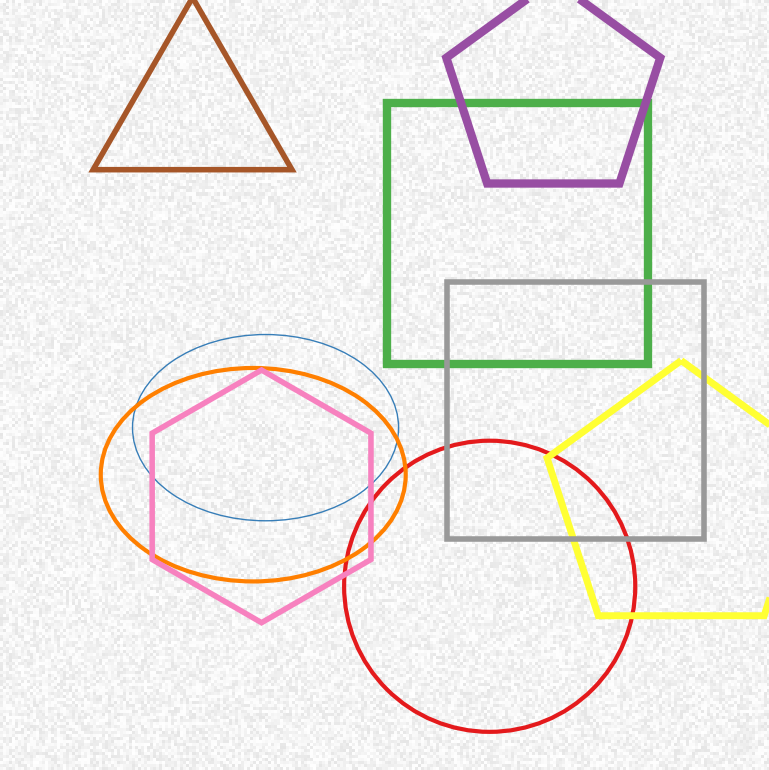[{"shape": "circle", "thickness": 1.5, "radius": 0.95, "center": [0.636, 0.239]}, {"shape": "oval", "thickness": 0.5, "radius": 0.86, "center": [0.345, 0.445]}, {"shape": "square", "thickness": 3, "radius": 0.85, "center": [0.672, 0.697]}, {"shape": "pentagon", "thickness": 3, "radius": 0.73, "center": [0.719, 0.88]}, {"shape": "oval", "thickness": 1.5, "radius": 0.99, "center": [0.329, 0.383]}, {"shape": "pentagon", "thickness": 2.5, "radius": 0.92, "center": [0.885, 0.349]}, {"shape": "triangle", "thickness": 2, "radius": 0.75, "center": [0.25, 0.854]}, {"shape": "hexagon", "thickness": 2, "radius": 0.82, "center": [0.34, 0.355]}, {"shape": "square", "thickness": 2, "radius": 0.83, "center": [0.747, 0.467]}]